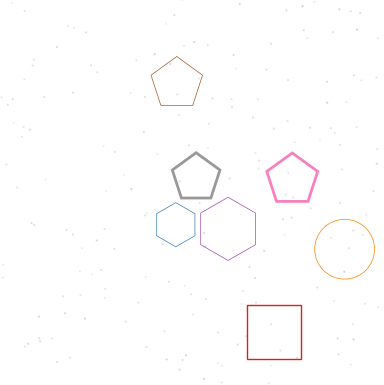[{"shape": "square", "thickness": 1, "radius": 0.35, "center": [0.711, 0.137]}, {"shape": "hexagon", "thickness": 0.5, "radius": 0.29, "center": [0.457, 0.416]}, {"shape": "hexagon", "thickness": 0.5, "radius": 0.41, "center": [0.592, 0.406]}, {"shape": "circle", "thickness": 0.5, "radius": 0.39, "center": [0.895, 0.353]}, {"shape": "pentagon", "thickness": 0.5, "radius": 0.35, "center": [0.459, 0.783]}, {"shape": "pentagon", "thickness": 2, "radius": 0.35, "center": [0.759, 0.533]}, {"shape": "pentagon", "thickness": 2, "radius": 0.33, "center": [0.509, 0.538]}]